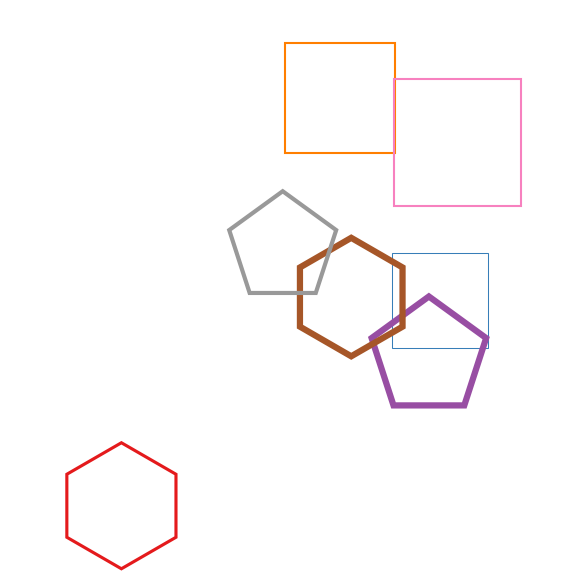[{"shape": "hexagon", "thickness": 1.5, "radius": 0.55, "center": [0.21, 0.123]}, {"shape": "square", "thickness": 0.5, "radius": 0.41, "center": [0.762, 0.479]}, {"shape": "pentagon", "thickness": 3, "radius": 0.52, "center": [0.743, 0.381]}, {"shape": "square", "thickness": 1, "radius": 0.48, "center": [0.589, 0.829]}, {"shape": "hexagon", "thickness": 3, "radius": 0.51, "center": [0.608, 0.485]}, {"shape": "square", "thickness": 1, "radius": 0.55, "center": [0.792, 0.752]}, {"shape": "pentagon", "thickness": 2, "radius": 0.49, "center": [0.49, 0.571]}]